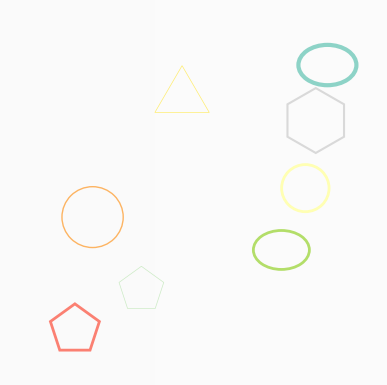[{"shape": "oval", "thickness": 3, "radius": 0.37, "center": [0.845, 0.831]}, {"shape": "circle", "thickness": 2, "radius": 0.31, "center": [0.788, 0.511]}, {"shape": "pentagon", "thickness": 2, "radius": 0.33, "center": [0.193, 0.144]}, {"shape": "circle", "thickness": 1, "radius": 0.4, "center": [0.239, 0.436]}, {"shape": "oval", "thickness": 2, "radius": 0.36, "center": [0.726, 0.351]}, {"shape": "hexagon", "thickness": 1.5, "radius": 0.42, "center": [0.815, 0.687]}, {"shape": "pentagon", "thickness": 0.5, "radius": 0.3, "center": [0.365, 0.248]}, {"shape": "triangle", "thickness": 0.5, "radius": 0.41, "center": [0.47, 0.748]}]